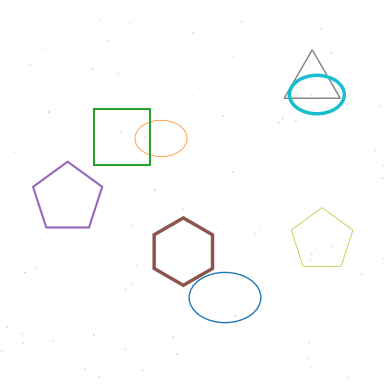[{"shape": "oval", "thickness": 1, "radius": 0.47, "center": [0.584, 0.227]}, {"shape": "oval", "thickness": 0.5, "radius": 0.34, "center": [0.418, 0.64]}, {"shape": "square", "thickness": 1.5, "radius": 0.36, "center": [0.317, 0.644]}, {"shape": "pentagon", "thickness": 1.5, "radius": 0.47, "center": [0.176, 0.486]}, {"shape": "hexagon", "thickness": 2.5, "radius": 0.44, "center": [0.476, 0.346]}, {"shape": "triangle", "thickness": 1, "radius": 0.42, "center": [0.811, 0.787]}, {"shape": "pentagon", "thickness": 0.5, "radius": 0.42, "center": [0.837, 0.376]}, {"shape": "oval", "thickness": 2.5, "radius": 0.36, "center": [0.823, 0.754]}]